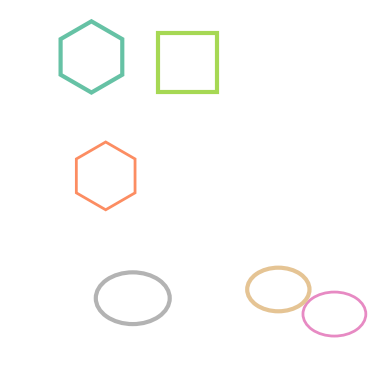[{"shape": "hexagon", "thickness": 3, "radius": 0.46, "center": [0.237, 0.852]}, {"shape": "hexagon", "thickness": 2, "radius": 0.44, "center": [0.275, 0.543]}, {"shape": "oval", "thickness": 2, "radius": 0.41, "center": [0.869, 0.184]}, {"shape": "square", "thickness": 3, "radius": 0.38, "center": [0.488, 0.838]}, {"shape": "oval", "thickness": 3, "radius": 0.4, "center": [0.723, 0.248]}, {"shape": "oval", "thickness": 3, "radius": 0.48, "center": [0.345, 0.225]}]